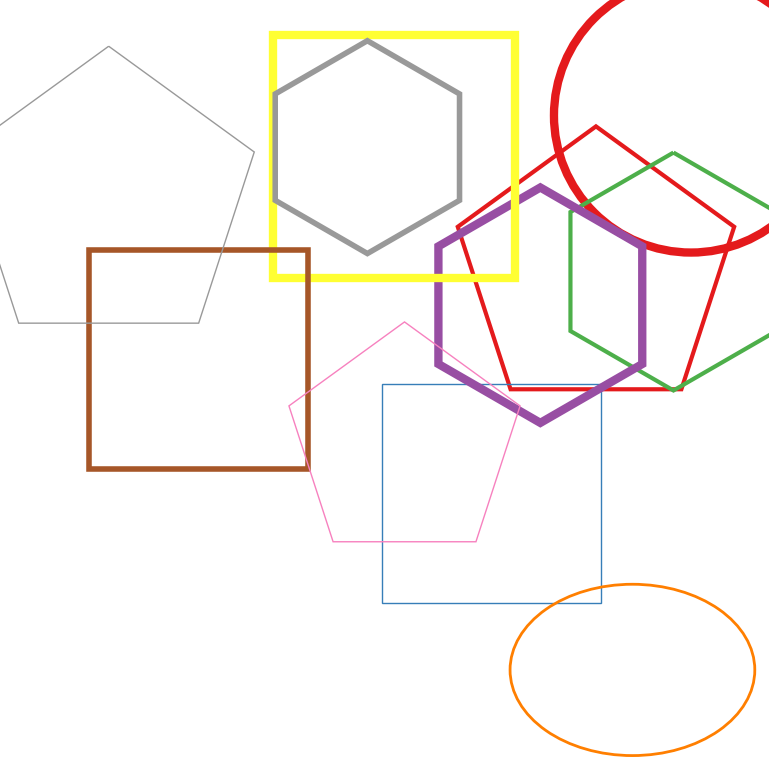[{"shape": "circle", "thickness": 3, "radius": 0.89, "center": [0.897, 0.85]}, {"shape": "pentagon", "thickness": 1.5, "radius": 0.94, "center": [0.774, 0.647]}, {"shape": "square", "thickness": 0.5, "radius": 0.71, "center": [0.639, 0.359]}, {"shape": "hexagon", "thickness": 1.5, "radius": 0.77, "center": [0.875, 0.647]}, {"shape": "hexagon", "thickness": 3, "radius": 0.76, "center": [0.702, 0.604]}, {"shape": "oval", "thickness": 1, "radius": 0.79, "center": [0.821, 0.13]}, {"shape": "square", "thickness": 3, "radius": 0.79, "center": [0.512, 0.796]}, {"shape": "square", "thickness": 2, "radius": 0.71, "center": [0.258, 0.533]}, {"shape": "pentagon", "thickness": 0.5, "radius": 0.79, "center": [0.525, 0.424]}, {"shape": "hexagon", "thickness": 2, "radius": 0.69, "center": [0.477, 0.809]}, {"shape": "pentagon", "thickness": 0.5, "radius": 0.99, "center": [0.141, 0.741]}]